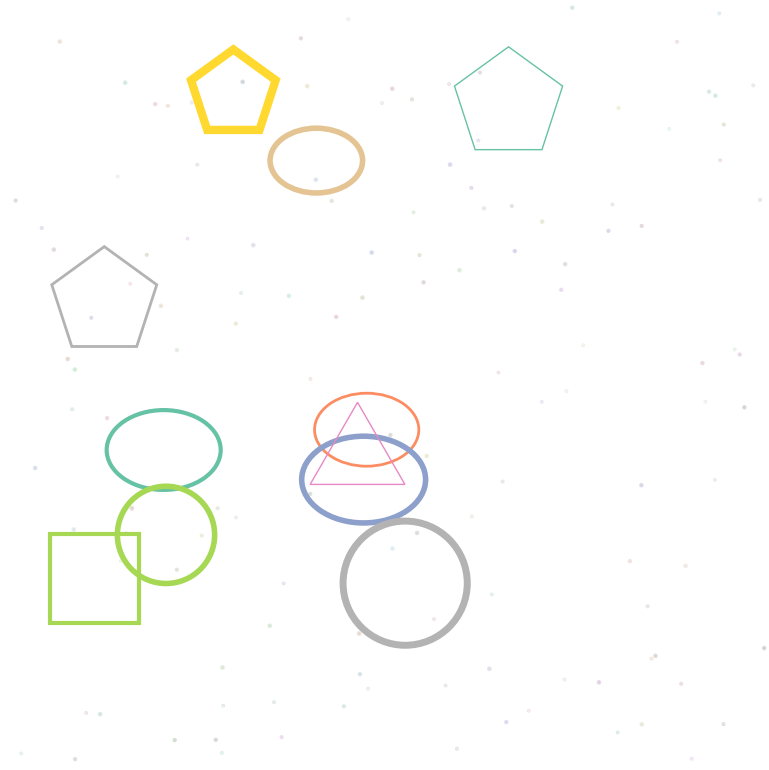[{"shape": "oval", "thickness": 1.5, "radius": 0.37, "center": [0.213, 0.416]}, {"shape": "pentagon", "thickness": 0.5, "radius": 0.37, "center": [0.66, 0.865]}, {"shape": "oval", "thickness": 1, "radius": 0.34, "center": [0.476, 0.442]}, {"shape": "oval", "thickness": 2, "radius": 0.4, "center": [0.472, 0.377]}, {"shape": "triangle", "thickness": 0.5, "radius": 0.36, "center": [0.464, 0.406]}, {"shape": "square", "thickness": 1.5, "radius": 0.29, "center": [0.122, 0.249]}, {"shape": "circle", "thickness": 2, "radius": 0.32, "center": [0.216, 0.305]}, {"shape": "pentagon", "thickness": 3, "radius": 0.29, "center": [0.303, 0.878]}, {"shape": "oval", "thickness": 2, "radius": 0.3, "center": [0.411, 0.791]}, {"shape": "circle", "thickness": 2.5, "radius": 0.4, "center": [0.526, 0.243]}, {"shape": "pentagon", "thickness": 1, "radius": 0.36, "center": [0.135, 0.608]}]